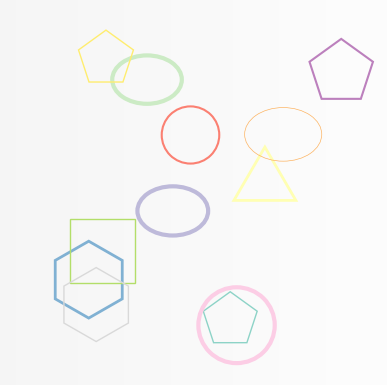[{"shape": "pentagon", "thickness": 1, "radius": 0.37, "center": [0.594, 0.169]}, {"shape": "triangle", "thickness": 2, "radius": 0.46, "center": [0.684, 0.526]}, {"shape": "oval", "thickness": 3, "radius": 0.46, "center": [0.446, 0.452]}, {"shape": "circle", "thickness": 1.5, "radius": 0.37, "center": [0.492, 0.649]}, {"shape": "hexagon", "thickness": 2, "radius": 0.5, "center": [0.229, 0.274]}, {"shape": "oval", "thickness": 0.5, "radius": 0.5, "center": [0.731, 0.651]}, {"shape": "square", "thickness": 1, "radius": 0.42, "center": [0.266, 0.348]}, {"shape": "circle", "thickness": 3, "radius": 0.49, "center": [0.61, 0.155]}, {"shape": "hexagon", "thickness": 1, "radius": 0.48, "center": [0.248, 0.209]}, {"shape": "pentagon", "thickness": 1.5, "radius": 0.43, "center": [0.881, 0.813]}, {"shape": "oval", "thickness": 3, "radius": 0.45, "center": [0.379, 0.793]}, {"shape": "pentagon", "thickness": 1, "radius": 0.37, "center": [0.273, 0.847]}]